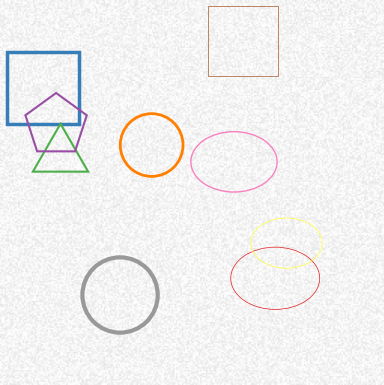[{"shape": "oval", "thickness": 0.5, "radius": 0.58, "center": [0.715, 0.277]}, {"shape": "square", "thickness": 2.5, "radius": 0.47, "center": [0.112, 0.77]}, {"shape": "triangle", "thickness": 1.5, "radius": 0.41, "center": [0.157, 0.596]}, {"shape": "pentagon", "thickness": 1.5, "radius": 0.42, "center": [0.146, 0.675]}, {"shape": "circle", "thickness": 2, "radius": 0.41, "center": [0.394, 0.623]}, {"shape": "oval", "thickness": 0.5, "radius": 0.47, "center": [0.744, 0.369]}, {"shape": "square", "thickness": 0.5, "radius": 0.45, "center": [0.631, 0.893]}, {"shape": "oval", "thickness": 1, "radius": 0.56, "center": [0.608, 0.58]}, {"shape": "circle", "thickness": 3, "radius": 0.49, "center": [0.312, 0.234]}]